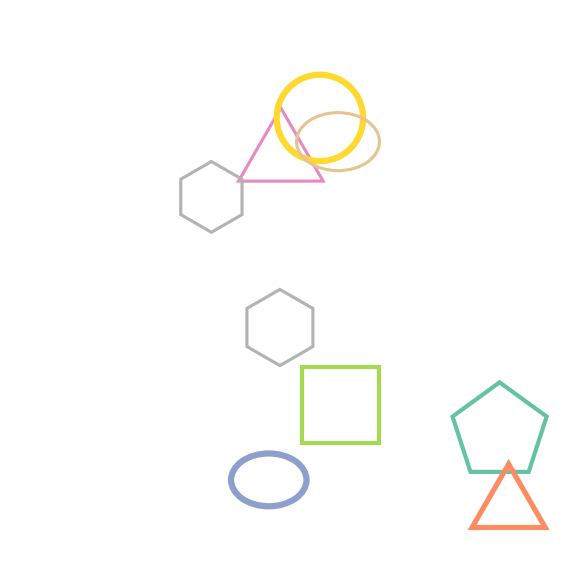[{"shape": "pentagon", "thickness": 2, "radius": 0.43, "center": [0.865, 0.251]}, {"shape": "triangle", "thickness": 2.5, "radius": 0.37, "center": [0.881, 0.122]}, {"shape": "oval", "thickness": 3, "radius": 0.33, "center": [0.465, 0.168]}, {"shape": "triangle", "thickness": 1.5, "radius": 0.42, "center": [0.486, 0.728]}, {"shape": "square", "thickness": 2, "radius": 0.33, "center": [0.59, 0.298]}, {"shape": "circle", "thickness": 3, "radius": 0.37, "center": [0.554, 0.795]}, {"shape": "oval", "thickness": 1.5, "radius": 0.36, "center": [0.585, 0.754]}, {"shape": "hexagon", "thickness": 1.5, "radius": 0.31, "center": [0.366, 0.658]}, {"shape": "hexagon", "thickness": 1.5, "radius": 0.33, "center": [0.485, 0.432]}]